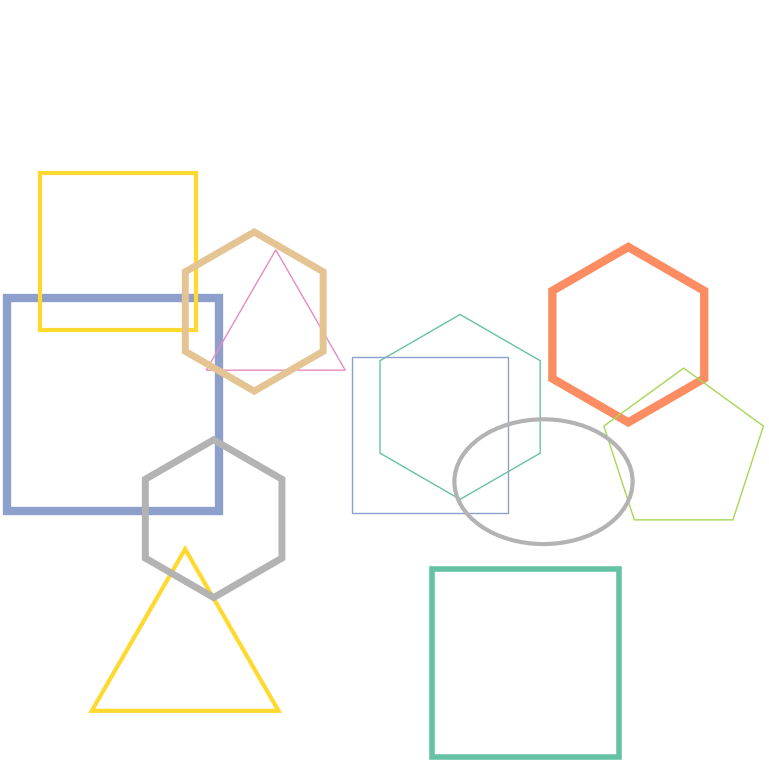[{"shape": "hexagon", "thickness": 0.5, "radius": 0.6, "center": [0.598, 0.472]}, {"shape": "square", "thickness": 2, "radius": 0.61, "center": [0.682, 0.139]}, {"shape": "hexagon", "thickness": 3, "radius": 0.57, "center": [0.816, 0.565]}, {"shape": "square", "thickness": 0.5, "radius": 0.51, "center": [0.558, 0.435]}, {"shape": "square", "thickness": 3, "radius": 0.69, "center": [0.147, 0.475]}, {"shape": "triangle", "thickness": 0.5, "radius": 0.52, "center": [0.358, 0.571]}, {"shape": "pentagon", "thickness": 0.5, "radius": 0.54, "center": [0.888, 0.413]}, {"shape": "triangle", "thickness": 1.5, "radius": 0.7, "center": [0.24, 0.147]}, {"shape": "square", "thickness": 1.5, "radius": 0.51, "center": [0.153, 0.673]}, {"shape": "hexagon", "thickness": 2.5, "radius": 0.52, "center": [0.33, 0.595]}, {"shape": "hexagon", "thickness": 2.5, "radius": 0.51, "center": [0.277, 0.326]}, {"shape": "oval", "thickness": 1.5, "radius": 0.58, "center": [0.706, 0.374]}]